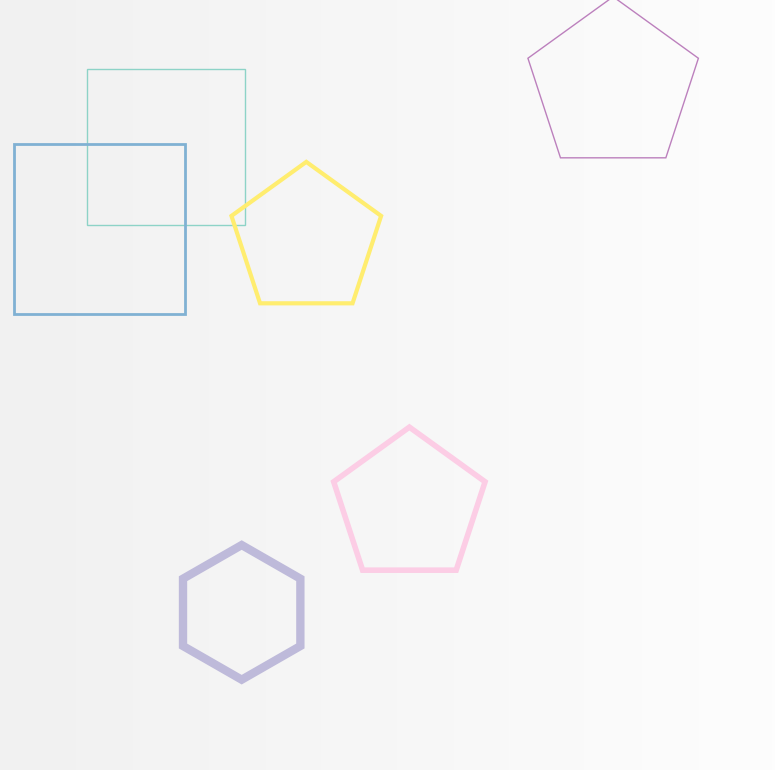[{"shape": "square", "thickness": 0.5, "radius": 0.51, "center": [0.214, 0.809]}, {"shape": "hexagon", "thickness": 3, "radius": 0.44, "center": [0.312, 0.205]}, {"shape": "square", "thickness": 1, "radius": 0.55, "center": [0.129, 0.702]}, {"shape": "pentagon", "thickness": 2, "radius": 0.51, "center": [0.528, 0.343]}, {"shape": "pentagon", "thickness": 0.5, "radius": 0.58, "center": [0.791, 0.889]}, {"shape": "pentagon", "thickness": 1.5, "radius": 0.51, "center": [0.395, 0.688]}]